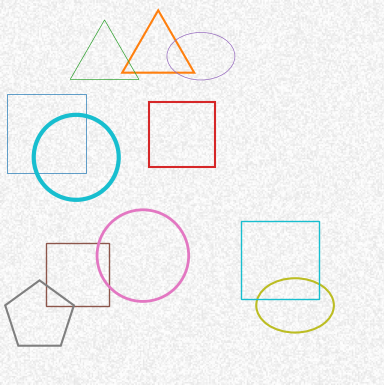[{"shape": "square", "thickness": 0.5, "radius": 0.51, "center": [0.122, 0.654]}, {"shape": "triangle", "thickness": 1.5, "radius": 0.54, "center": [0.411, 0.865]}, {"shape": "triangle", "thickness": 0.5, "radius": 0.52, "center": [0.272, 0.845]}, {"shape": "square", "thickness": 1.5, "radius": 0.43, "center": [0.473, 0.651]}, {"shape": "oval", "thickness": 0.5, "radius": 0.44, "center": [0.522, 0.854]}, {"shape": "square", "thickness": 1, "radius": 0.41, "center": [0.202, 0.288]}, {"shape": "circle", "thickness": 2, "radius": 0.59, "center": [0.371, 0.336]}, {"shape": "pentagon", "thickness": 1.5, "radius": 0.47, "center": [0.103, 0.178]}, {"shape": "oval", "thickness": 1.5, "radius": 0.5, "center": [0.766, 0.207]}, {"shape": "circle", "thickness": 3, "radius": 0.55, "center": [0.198, 0.591]}, {"shape": "square", "thickness": 1, "radius": 0.51, "center": [0.728, 0.324]}]